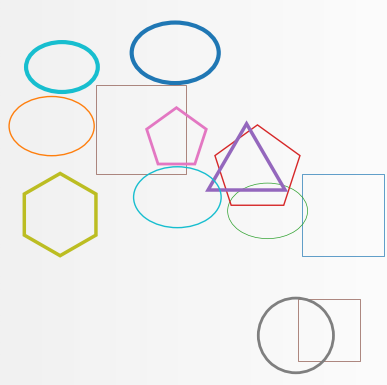[{"shape": "square", "thickness": 0.5, "radius": 0.53, "center": [0.885, 0.442]}, {"shape": "oval", "thickness": 3, "radius": 0.56, "center": [0.452, 0.863]}, {"shape": "oval", "thickness": 1, "radius": 0.55, "center": [0.133, 0.672]}, {"shape": "oval", "thickness": 0.5, "radius": 0.52, "center": [0.691, 0.452]}, {"shape": "pentagon", "thickness": 1, "radius": 0.58, "center": [0.664, 0.56]}, {"shape": "triangle", "thickness": 2.5, "radius": 0.57, "center": [0.636, 0.564]}, {"shape": "square", "thickness": 0.5, "radius": 0.41, "center": [0.849, 0.143]}, {"shape": "square", "thickness": 0.5, "radius": 0.58, "center": [0.364, 0.663]}, {"shape": "pentagon", "thickness": 2, "radius": 0.4, "center": [0.455, 0.639]}, {"shape": "circle", "thickness": 2, "radius": 0.49, "center": [0.764, 0.129]}, {"shape": "hexagon", "thickness": 2.5, "radius": 0.53, "center": [0.155, 0.443]}, {"shape": "oval", "thickness": 1, "radius": 0.56, "center": [0.458, 0.488]}, {"shape": "oval", "thickness": 3, "radius": 0.46, "center": [0.16, 0.826]}]